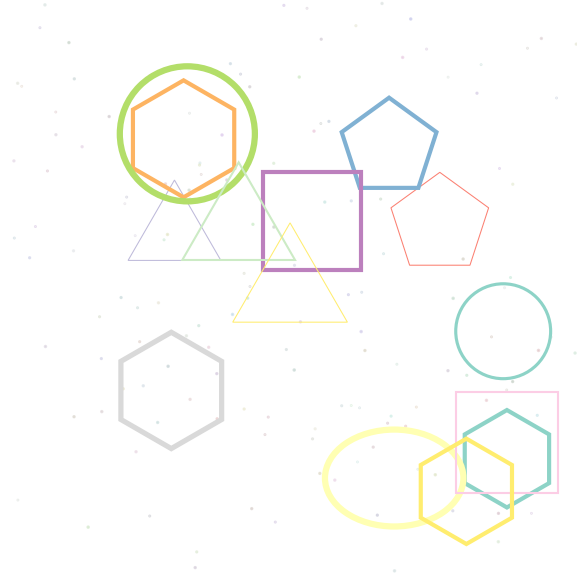[{"shape": "hexagon", "thickness": 2, "radius": 0.42, "center": [0.878, 0.205]}, {"shape": "circle", "thickness": 1.5, "radius": 0.41, "center": [0.871, 0.426]}, {"shape": "oval", "thickness": 3, "radius": 0.6, "center": [0.683, 0.171]}, {"shape": "triangle", "thickness": 0.5, "radius": 0.46, "center": [0.302, 0.595]}, {"shape": "pentagon", "thickness": 0.5, "radius": 0.44, "center": [0.762, 0.612]}, {"shape": "pentagon", "thickness": 2, "radius": 0.43, "center": [0.674, 0.744]}, {"shape": "hexagon", "thickness": 2, "radius": 0.51, "center": [0.318, 0.759]}, {"shape": "circle", "thickness": 3, "radius": 0.58, "center": [0.324, 0.767]}, {"shape": "square", "thickness": 1, "radius": 0.44, "center": [0.878, 0.233]}, {"shape": "hexagon", "thickness": 2.5, "radius": 0.5, "center": [0.297, 0.323]}, {"shape": "square", "thickness": 2, "radius": 0.42, "center": [0.54, 0.616]}, {"shape": "triangle", "thickness": 1, "radius": 0.56, "center": [0.413, 0.605]}, {"shape": "hexagon", "thickness": 2, "radius": 0.46, "center": [0.808, 0.148]}, {"shape": "triangle", "thickness": 0.5, "radius": 0.57, "center": [0.502, 0.499]}]